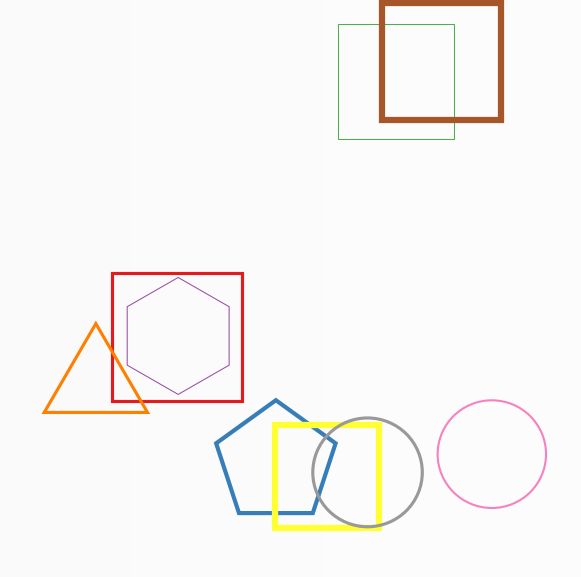[{"shape": "square", "thickness": 1.5, "radius": 0.56, "center": [0.304, 0.416]}, {"shape": "pentagon", "thickness": 2, "radius": 0.54, "center": [0.475, 0.198]}, {"shape": "square", "thickness": 0.5, "radius": 0.5, "center": [0.681, 0.858]}, {"shape": "hexagon", "thickness": 0.5, "radius": 0.51, "center": [0.307, 0.417]}, {"shape": "triangle", "thickness": 1.5, "radius": 0.51, "center": [0.165, 0.336]}, {"shape": "square", "thickness": 3, "radius": 0.44, "center": [0.563, 0.174]}, {"shape": "square", "thickness": 3, "radius": 0.51, "center": [0.76, 0.892]}, {"shape": "circle", "thickness": 1, "radius": 0.47, "center": [0.846, 0.213]}, {"shape": "circle", "thickness": 1.5, "radius": 0.47, "center": [0.632, 0.181]}]